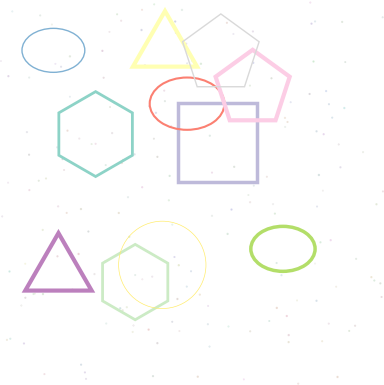[{"shape": "hexagon", "thickness": 2, "radius": 0.55, "center": [0.248, 0.652]}, {"shape": "triangle", "thickness": 3, "radius": 0.48, "center": [0.429, 0.875]}, {"shape": "square", "thickness": 2.5, "radius": 0.51, "center": [0.565, 0.63]}, {"shape": "oval", "thickness": 1.5, "radius": 0.49, "center": [0.486, 0.731]}, {"shape": "oval", "thickness": 1, "radius": 0.41, "center": [0.139, 0.869]}, {"shape": "oval", "thickness": 2.5, "radius": 0.42, "center": [0.735, 0.354]}, {"shape": "pentagon", "thickness": 3, "radius": 0.51, "center": [0.656, 0.769]}, {"shape": "pentagon", "thickness": 1, "radius": 0.52, "center": [0.574, 0.859]}, {"shape": "triangle", "thickness": 3, "radius": 0.5, "center": [0.152, 0.295]}, {"shape": "hexagon", "thickness": 2, "radius": 0.49, "center": [0.351, 0.267]}, {"shape": "circle", "thickness": 0.5, "radius": 0.57, "center": [0.422, 0.312]}]